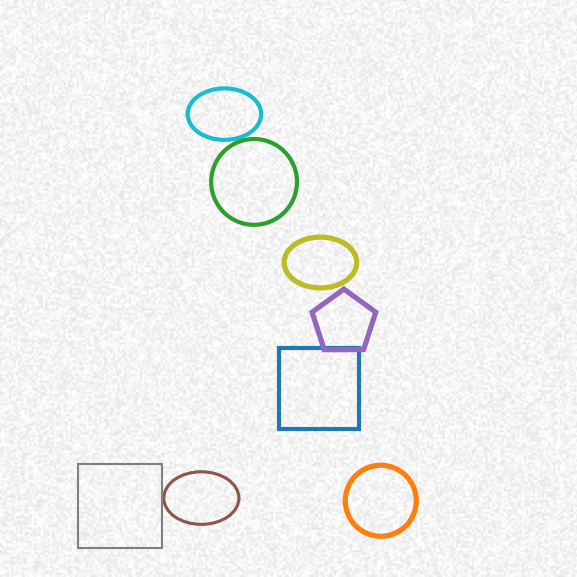[{"shape": "square", "thickness": 2, "radius": 0.35, "center": [0.553, 0.326]}, {"shape": "circle", "thickness": 2.5, "radius": 0.31, "center": [0.659, 0.132]}, {"shape": "circle", "thickness": 2, "radius": 0.37, "center": [0.44, 0.684]}, {"shape": "pentagon", "thickness": 2.5, "radius": 0.29, "center": [0.595, 0.441]}, {"shape": "oval", "thickness": 1.5, "radius": 0.33, "center": [0.349, 0.137]}, {"shape": "square", "thickness": 1, "radius": 0.36, "center": [0.208, 0.123]}, {"shape": "oval", "thickness": 2.5, "radius": 0.31, "center": [0.555, 0.545]}, {"shape": "oval", "thickness": 2, "radius": 0.32, "center": [0.389, 0.802]}]